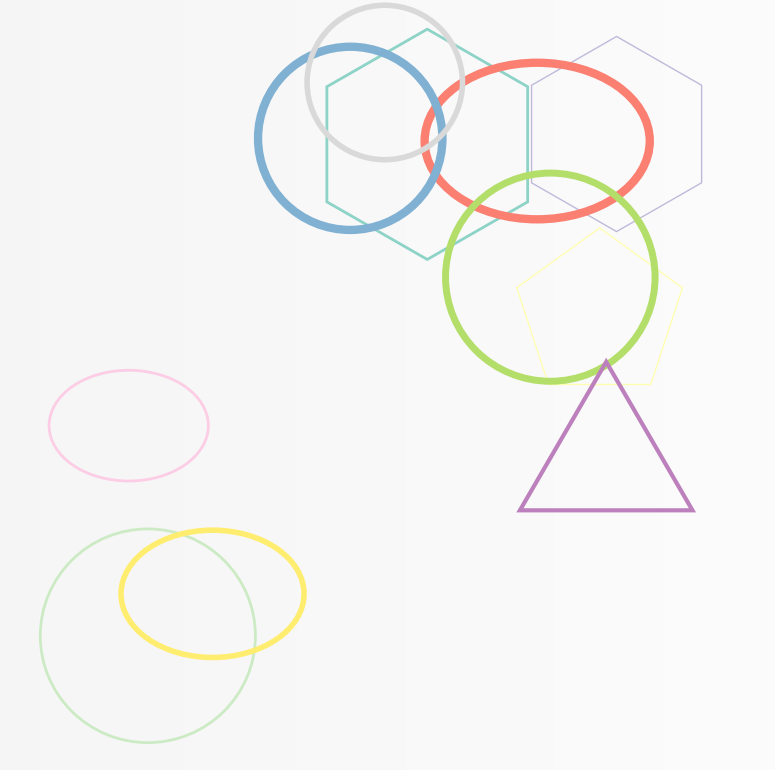[{"shape": "hexagon", "thickness": 1, "radius": 0.75, "center": [0.551, 0.813]}, {"shape": "pentagon", "thickness": 0.5, "radius": 0.56, "center": [0.774, 0.592]}, {"shape": "hexagon", "thickness": 0.5, "radius": 0.63, "center": [0.796, 0.826]}, {"shape": "oval", "thickness": 3, "radius": 0.73, "center": [0.693, 0.817]}, {"shape": "circle", "thickness": 3, "radius": 0.59, "center": [0.452, 0.82]}, {"shape": "circle", "thickness": 2.5, "radius": 0.68, "center": [0.71, 0.64]}, {"shape": "oval", "thickness": 1, "radius": 0.51, "center": [0.166, 0.447]}, {"shape": "circle", "thickness": 2, "radius": 0.5, "center": [0.496, 0.893]}, {"shape": "triangle", "thickness": 1.5, "radius": 0.64, "center": [0.782, 0.402]}, {"shape": "circle", "thickness": 1, "radius": 0.69, "center": [0.191, 0.174]}, {"shape": "oval", "thickness": 2, "radius": 0.59, "center": [0.274, 0.229]}]